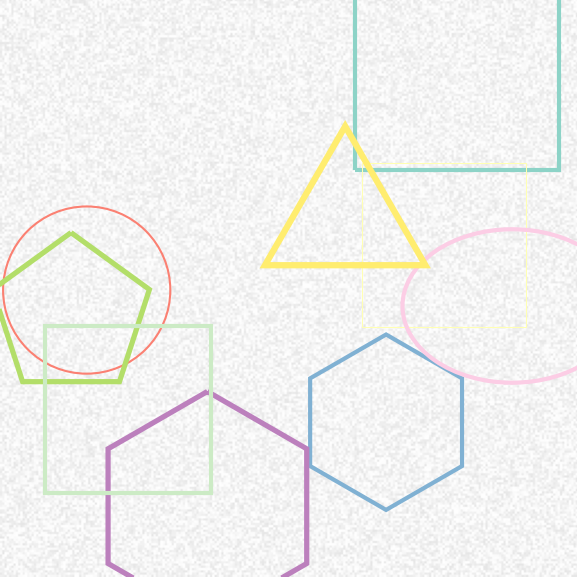[{"shape": "square", "thickness": 2, "radius": 0.89, "center": [0.791, 0.881]}, {"shape": "square", "thickness": 0.5, "radius": 0.71, "center": [0.769, 0.575]}, {"shape": "circle", "thickness": 1, "radius": 0.72, "center": [0.15, 0.497]}, {"shape": "hexagon", "thickness": 2, "radius": 0.76, "center": [0.669, 0.268]}, {"shape": "pentagon", "thickness": 2.5, "radius": 0.71, "center": [0.123, 0.454]}, {"shape": "oval", "thickness": 2, "radius": 0.95, "center": [0.887, 0.469]}, {"shape": "hexagon", "thickness": 2.5, "radius": 0.99, "center": [0.359, 0.123]}, {"shape": "square", "thickness": 2, "radius": 0.72, "center": [0.221, 0.29]}, {"shape": "triangle", "thickness": 3, "radius": 0.8, "center": [0.598, 0.62]}]